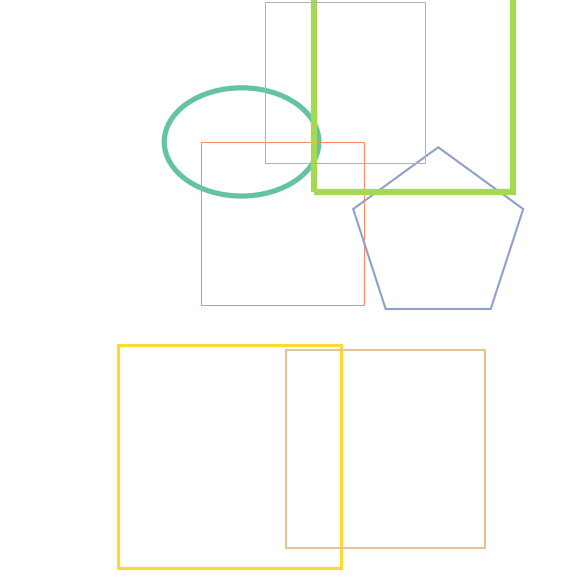[{"shape": "oval", "thickness": 2.5, "radius": 0.67, "center": [0.418, 0.753]}, {"shape": "square", "thickness": 0.5, "radius": 0.71, "center": [0.489, 0.612]}, {"shape": "pentagon", "thickness": 1, "radius": 0.77, "center": [0.759, 0.589]}, {"shape": "square", "thickness": 3, "radius": 0.86, "center": [0.716, 0.838]}, {"shape": "square", "thickness": 1.5, "radius": 0.96, "center": [0.398, 0.208]}, {"shape": "square", "thickness": 1, "radius": 0.86, "center": [0.668, 0.222]}, {"shape": "square", "thickness": 0.5, "radius": 0.7, "center": [0.597, 0.856]}]